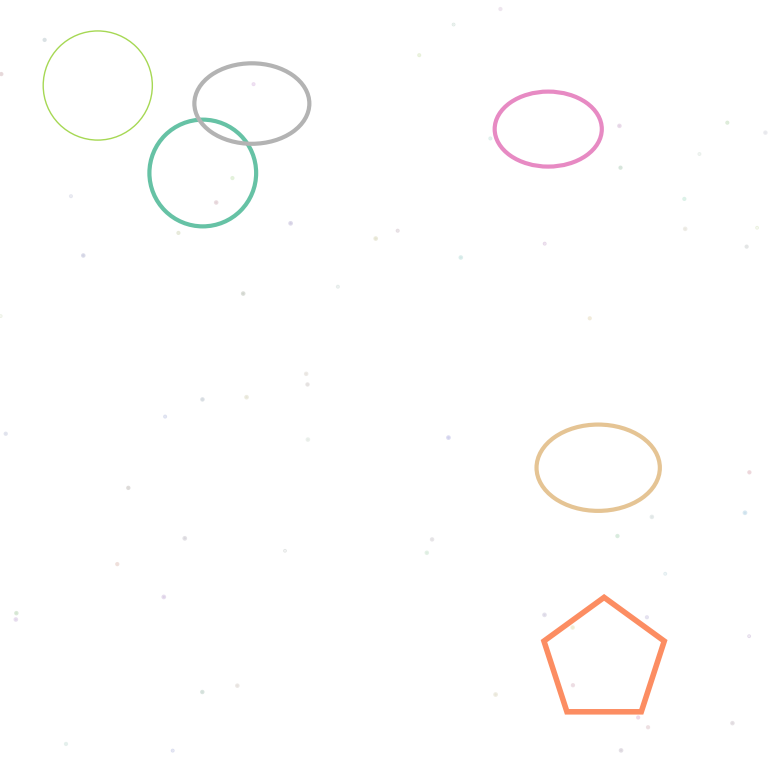[{"shape": "circle", "thickness": 1.5, "radius": 0.35, "center": [0.263, 0.775]}, {"shape": "pentagon", "thickness": 2, "radius": 0.41, "center": [0.785, 0.142]}, {"shape": "oval", "thickness": 1.5, "radius": 0.35, "center": [0.712, 0.832]}, {"shape": "circle", "thickness": 0.5, "radius": 0.35, "center": [0.127, 0.889]}, {"shape": "oval", "thickness": 1.5, "radius": 0.4, "center": [0.777, 0.393]}, {"shape": "oval", "thickness": 1.5, "radius": 0.37, "center": [0.327, 0.866]}]